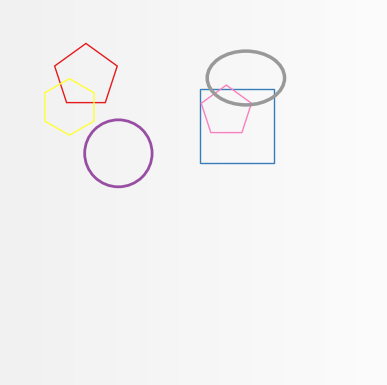[{"shape": "pentagon", "thickness": 1, "radius": 0.42, "center": [0.222, 0.802]}, {"shape": "square", "thickness": 1, "radius": 0.48, "center": [0.611, 0.672]}, {"shape": "circle", "thickness": 2, "radius": 0.43, "center": [0.305, 0.602]}, {"shape": "hexagon", "thickness": 1, "radius": 0.37, "center": [0.179, 0.722]}, {"shape": "pentagon", "thickness": 1, "radius": 0.34, "center": [0.584, 0.711]}, {"shape": "oval", "thickness": 2.5, "radius": 0.5, "center": [0.635, 0.797]}]